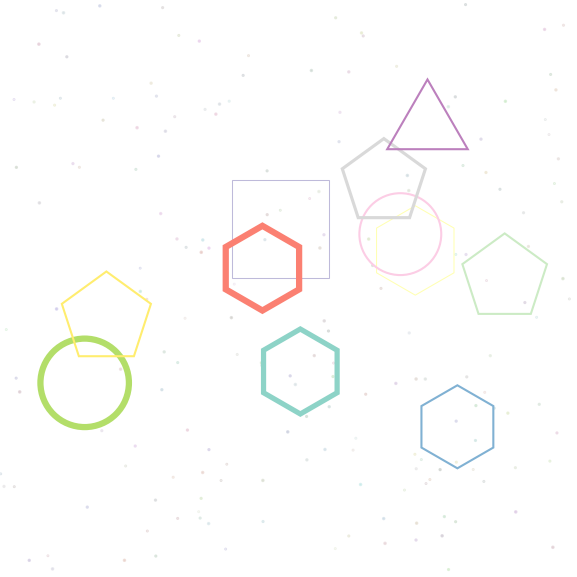[{"shape": "hexagon", "thickness": 2.5, "radius": 0.37, "center": [0.52, 0.356]}, {"shape": "hexagon", "thickness": 0.5, "radius": 0.39, "center": [0.719, 0.565]}, {"shape": "square", "thickness": 0.5, "radius": 0.42, "center": [0.486, 0.603]}, {"shape": "hexagon", "thickness": 3, "radius": 0.37, "center": [0.454, 0.535]}, {"shape": "hexagon", "thickness": 1, "radius": 0.36, "center": [0.792, 0.26]}, {"shape": "circle", "thickness": 3, "radius": 0.38, "center": [0.147, 0.336]}, {"shape": "circle", "thickness": 1, "radius": 0.35, "center": [0.693, 0.594]}, {"shape": "pentagon", "thickness": 1.5, "radius": 0.38, "center": [0.665, 0.683]}, {"shape": "triangle", "thickness": 1, "radius": 0.4, "center": [0.74, 0.781]}, {"shape": "pentagon", "thickness": 1, "radius": 0.39, "center": [0.874, 0.518]}, {"shape": "pentagon", "thickness": 1, "radius": 0.41, "center": [0.184, 0.448]}]